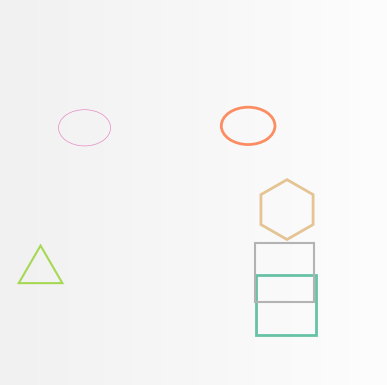[{"shape": "square", "thickness": 2, "radius": 0.39, "center": [0.739, 0.209]}, {"shape": "oval", "thickness": 2, "radius": 0.35, "center": [0.64, 0.673]}, {"shape": "oval", "thickness": 0.5, "radius": 0.34, "center": [0.218, 0.668]}, {"shape": "triangle", "thickness": 1.5, "radius": 0.32, "center": [0.105, 0.297]}, {"shape": "hexagon", "thickness": 2, "radius": 0.39, "center": [0.741, 0.456]}, {"shape": "square", "thickness": 1.5, "radius": 0.38, "center": [0.734, 0.292]}]